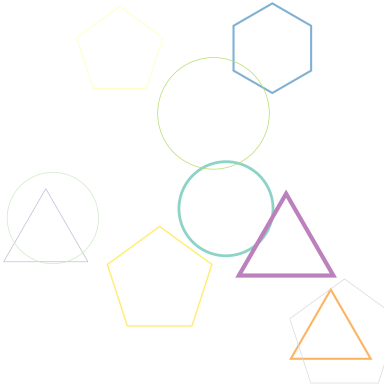[{"shape": "circle", "thickness": 2, "radius": 0.61, "center": [0.587, 0.458]}, {"shape": "pentagon", "thickness": 0.5, "radius": 0.59, "center": [0.311, 0.866]}, {"shape": "triangle", "thickness": 0.5, "radius": 0.63, "center": [0.119, 0.383]}, {"shape": "hexagon", "thickness": 1.5, "radius": 0.58, "center": [0.707, 0.875]}, {"shape": "triangle", "thickness": 1.5, "radius": 0.6, "center": [0.859, 0.128]}, {"shape": "circle", "thickness": 0.5, "radius": 0.72, "center": [0.555, 0.706]}, {"shape": "pentagon", "thickness": 0.5, "radius": 0.75, "center": [0.895, 0.126]}, {"shape": "triangle", "thickness": 3, "radius": 0.71, "center": [0.743, 0.355]}, {"shape": "circle", "thickness": 0.5, "radius": 0.59, "center": [0.137, 0.434]}, {"shape": "pentagon", "thickness": 1, "radius": 0.71, "center": [0.415, 0.269]}]